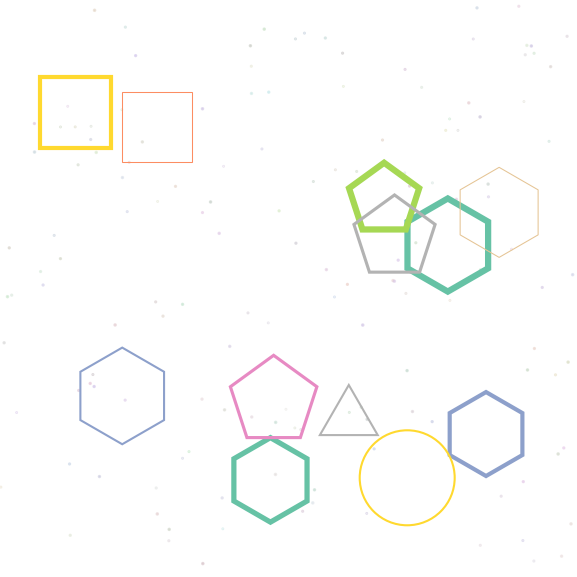[{"shape": "hexagon", "thickness": 3, "radius": 0.4, "center": [0.775, 0.575]}, {"shape": "hexagon", "thickness": 2.5, "radius": 0.37, "center": [0.468, 0.168]}, {"shape": "square", "thickness": 0.5, "radius": 0.3, "center": [0.271, 0.778]}, {"shape": "hexagon", "thickness": 1, "radius": 0.42, "center": [0.212, 0.314]}, {"shape": "hexagon", "thickness": 2, "radius": 0.36, "center": [0.842, 0.248]}, {"shape": "pentagon", "thickness": 1.5, "radius": 0.39, "center": [0.474, 0.305]}, {"shape": "pentagon", "thickness": 3, "radius": 0.32, "center": [0.665, 0.653]}, {"shape": "circle", "thickness": 1, "radius": 0.41, "center": [0.705, 0.172]}, {"shape": "square", "thickness": 2, "radius": 0.31, "center": [0.131, 0.805]}, {"shape": "hexagon", "thickness": 0.5, "radius": 0.39, "center": [0.864, 0.631]}, {"shape": "triangle", "thickness": 1, "radius": 0.29, "center": [0.604, 0.275]}, {"shape": "pentagon", "thickness": 1.5, "radius": 0.37, "center": [0.683, 0.588]}]